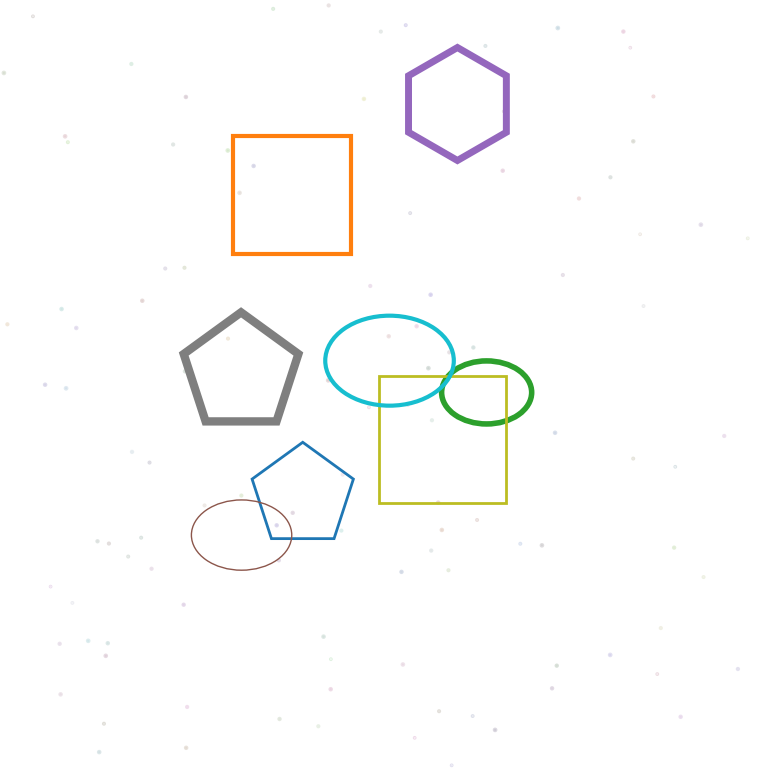[{"shape": "pentagon", "thickness": 1, "radius": 0.35, "center": [0.393, 0.356]}, {"shape": "square", "thickness": 1.5, "radius": 0.38, "center": [0.38, 0.746]}, {"shape": "oval", "thickness": 2, "radius": 0.29, "center": [0.632, 0.49]}, {"shape": "hexagon", "thickness": 2.5, "radius": 0.37, "center": [0.594, 0.865]}, {"shape": "oval", "thickness": 0.5, "radius": 0.33, "center": [0.314, 0.305]}, {"shape": "pentagon", "thickness": 3, "radius": 0.39, "center": [0.313, 0.516]}, {"shape": "square", "thickness": 1, "radius": 0.41, "center": [0.574, 0.429]}, {"shape": "oval", "thickness": 1.5, "radius": 0.42, "center": [0.506, 0.532]}]